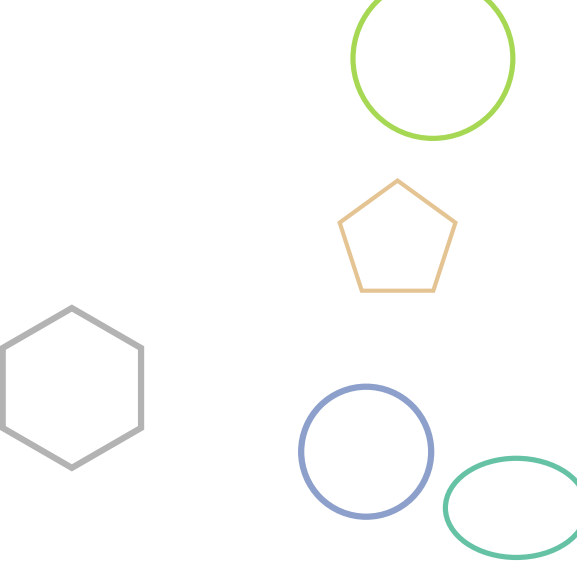[{"shape": "oval", "thickness": 2.5, "radius": 0.61, "center": [0.894, 0.12]}, {"shape": "circle", "thickness": 3, "radius": 0.56, "center": [0.634, 0.217]}, {"shape": "circle", "thickness": 2.5, "radius": 0.69, "center": [0.75, 0.898]}, {"shape": "pentagon", "thickness": 2, "radius": 0.53, "center": [0.688, 0.581]}, {"shape": "hexagon", "thickness": 3, "radius": 0.69, "center": [0.124, 0.327]}]